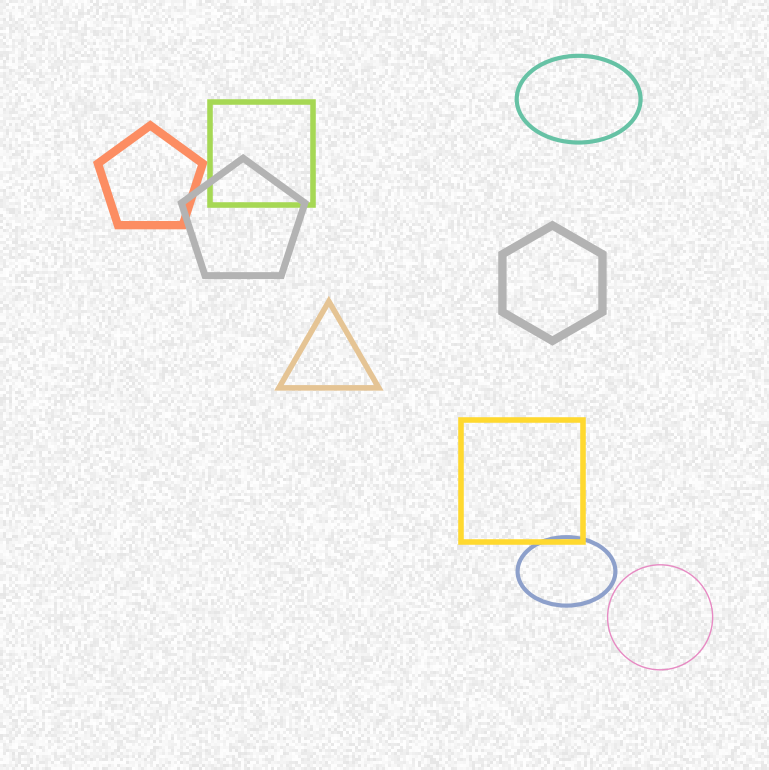[{"shape": "oval", "thickness": 1.5, "radius": 0.4, "center": [0.751, 0.871]}, {"shape": "pentagon", "thickness": 3, "radius": 0.36, "center": [0.195, 0.766]}, {"shape": "oval", "thickness": 1.5, "radius": 0.32, "center": [0.736, 0.258]}, {"shape": "circle", "thickness": 0.5, "radius": 0.34, "center": [0.857, 0.198]}, {"shape": "square", "thickness": 2, "radius": 0.33, "center": [0.34, 0.801]}, {"shape": "square", "thickness": 2, "radius": 0.4, "center": [0.678, 0.375]}, {"shape": "triangle", "thickness": 2, "radius": 0.37, "center": [0.427, 0.534]}, {"shape": "pentagon", "thickness": 2.5, "radius": 0.42, "center": [0.316, 0.71]}, {"shape": "hexagon", "thickness": 3, "radius": 0.38, "center": [0.717, 0.632]}]